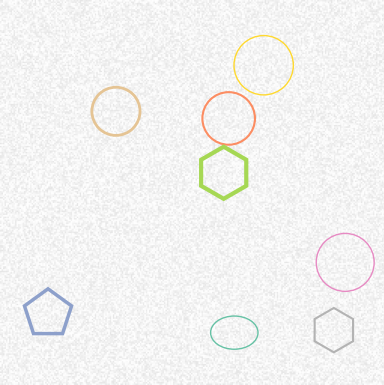[{"shape": "oval", "thickness": 1, "radius": 0.31, "center": [0.609, 0.136]}, {"shape": "circle", "thickness": 1.5, "radius": 0.34, "center": [0.594, 0.692]}, {"shape": "pentagon", "thickness": 2.5, "radius": 0.32, "center": [0.125, 0.186]}, {"shape": "circle", "thickness": 1, "radius": 0.38, "center": [0.897, 0.319]}, {"shape": "hexagon", "thickness": 3, "radius": 0.34, "center": [0.581, 0.551]}, {"shape": "circle", "thickness": 1, "radius": 0.39, "center": [0.685, 0.831]}, {"shape": "circle", "thickness": 2, "radius": 0.31, "center": [0.301, 0.711]}, {"shape": "hexagon", "thickness": 1.5, "radius": 0.29, "center": [0.867, 0.143]}]